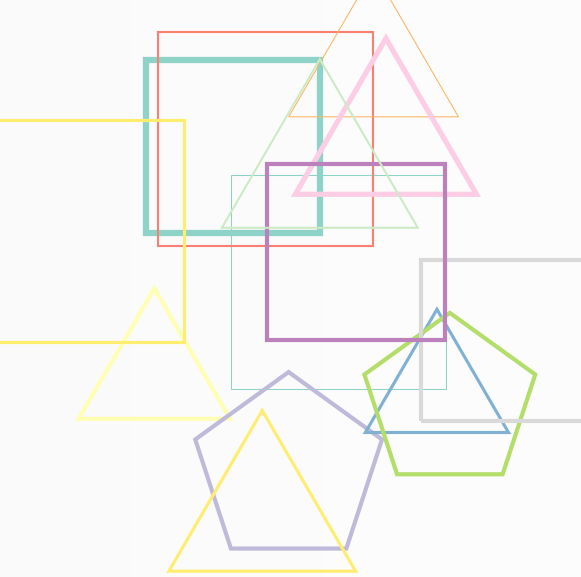[{"shape": "square", "thickness": 3, "radius": 0.75, "center": [0.401, 0.746]}, {"shape": "square", "thickness": 0.5, "radius": 0.93, "center": [0.582, 0.511]}, {"shape": "triangle", "thickness": 2, "radius": 0.75, "center": [0.266, 0.349]}, {"shape": "pentagon", "thickness": 2, "radius": 0.84, "center": [0.497, 0.186]}, {"shape": "square", "thickness": 1, "radius": 0.93, "center": [0.457, 0.759]}, {"shape": "triangle", "thickness": 1.5, "radius": 0.71, "center": [0.752, 0.321]}, {"shape": "triangle", "thickness": 0.5, "radius": 0.84, "center": [0.643, 0.881]}, {"shape": "pentagon", "thickness": 2, "radius": 0.77, "center": [0.774, 0.303]}, {"shape": "triangle", "thickness": 2.5, "radius": 0.9, "center": [0.664, 0.753]}, {"shape": "square", "thickness": 2, "radius": 0.7, "center": [0.863, 0.41]}, {"shape": "square", "thickness": 2, "radius": 0.76, "center": [0.613, 0.563]}, {"shape": "triangle", "thickness": 1, "radius": 0.97, "center": [0.55, 0.702]}, {"shape": "triangle", "thickness": 1.5, "radius": 0.93, "center": [0.451, 0.103]}, {"shape": "square", "thickness": 1.5, "radius": 0.96, "center": [0.125, 0.599]}]